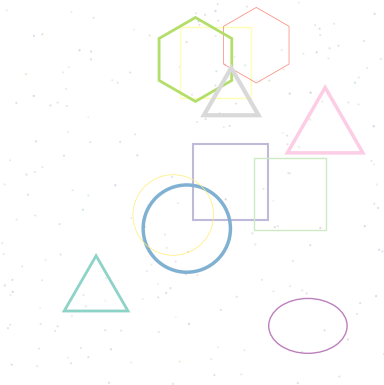[{"shape": "triangle", "thickness": 2, "radius": 0.48, "center": [0.25, 0.24]}, {"shape": "square", "thickness": 1, "radius": 0.46, "center": [0.561, 0.837]}, {"shape": "square", "thickness": 1.5, "radius": 0.49, "center": [0.598, 0.527]}, {"shape": "hexagon", "thickness": 0.5, "radius": 0.49, "center": [0.666, 0.883]}, {"shape": "circle", "thickness": 2.5, "radius": 0.57, "center": [0.485, 0.406]}, {"shape": "hexagon", "thickness": 2, "radius": 0.55, "center": [0.508, 0.846]}, {"shape": "triangle", "thickness": 2.5, "radius": 0.57, "center": [0.845, 0.66]}, {"shape": "triangle", "thickness": 3, "radius": 0.41, "center": [0.601, 0.742]}, {"shape": "oval", "thickness": 1, "radius": 0.51, "center": [0.8, 0.154]}, {"shape": "square", "thickness": 1, "radius": 0.47, "center": [0.754, 0.497]}, {"shape": "circle", "thickness": 0.5, "radius": 0.52, "center": [0.45, 0.442]}]